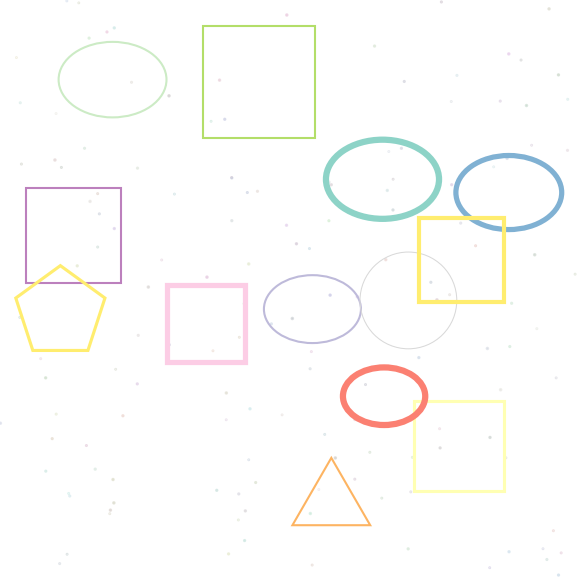[{"shape": "oval", "thickness": 3, "radius": 0.49, "center": [0.662, 0.689]}, {"shape": "square", "thickness": 1.5, "radius": 0.39, "center": [0.795, 0.227]}, {"shape": "oval", "thickness": 1, "radius": 0.42, "center": [0.541, 0.464]}, {"shape": "oval", "thickness": 3, "radius": 0.36, "center": [0.665, 0.313]}, {"shape": "oval", "thickness": 2.5, "radius": 0.46, "center": [0.881, 0.666]}, {"shape": "triangle", "thickness": 1, "radius": 0.39, "center": [0.574, 0.129]}, {"shape": "square", "thickness": 1, "radius": 0.48, "center": [0.448, 0.857]}, {"shape": "square", "thickness": 2.5, "radius": 0.34, "center": [0.357, 0.439]}, {"shape": "circle", "thickness": 0.5, "radius": 0.42, "center": [0.707, 0.479]}, {"shape": "square", "thickness": 1, "radius": 0.41, "center": [0.127, 0.591]}, {"shape": "oval", "thickness": 1, "radius": 0.47, "center": [0.195, 0.861]}, {"shape": "pentagon", "thickness": 1.5, "radius": 0.41, "center": [0.105, 0.458]}, {"shape": "square", "thickness": 2, "radius": 0.37, "center": [0.799, 0.549]}]